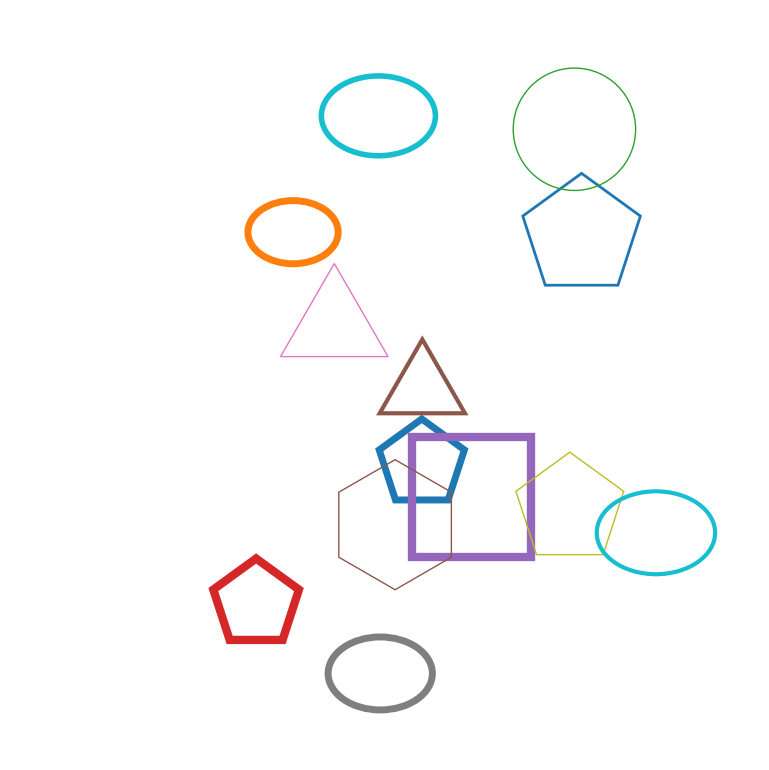[{"shape": "pentagon", "thickness": 1, "radius": 0.4, "center": [0.755, 0.695]}, {"shape": "pentagon", "thickness": 2.5, "radius": 0.29, "center": [0.548, 0.398]}, {"shape": "oval", "thickness": 2.5, "radius": 0.29, "center": [0.381, 0.698]}, {"shape": "circle", "thickness": 0.5, "radius": 0.4, "center": [0.746, 0.832]}, {"shape": "pentagon", "thickness": 3, "radius": 0.29, "center": [0.333, 0.216]}, {"shape": "square", "thickness": 3, "radius": 0.39, "center": [0.612, 0.354]}, {"shape": "triangle", "thickness": 1.5, "radius": 0.32, "center": [0.548, 0.495]}, {"shape": "hexagon", "thickness": 0.5, "radius": 0.42, "center": [0.513, 0.319]}, {"shape": "triangle", "thickness": 0.5, "radius": 0.4, "center": [0.434, 0.577]}, {"shape": "oval", "thickness": 2.5, "radius": 0.34, "center": [0.494, 0.125]}, {"shape": "pentagon", "thickness": 0.5, "radius": 0.37, "center": [0.74, 0.339]}, {"shape": "oval", "thickness": 2, "radius": 0.37, "center": [0.491, 0.85]}, {"shape": "oval", "thickness": 1.5, "radius": 0.38, "center": [0.852, 0.308]}]